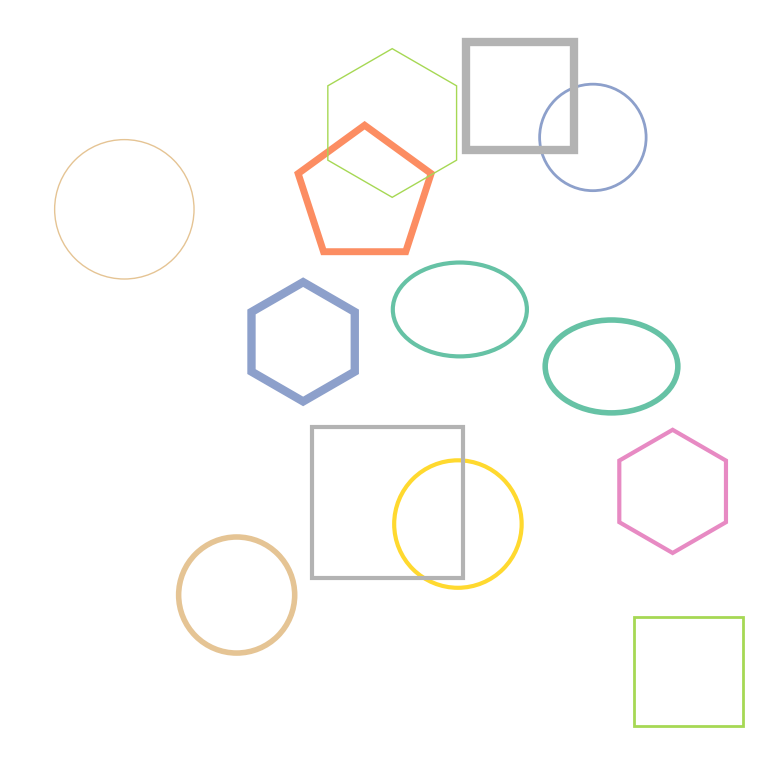[{"shape": "oval", "thickness": 1.5, "radius": 0.44, "center": [0.597, 0.598]}, {"shape": "oval", "thickness": 2, "radius": 0.43, "center": [0.794, 0.524]}, {"shape": "pentagon", "thickness": 2.5, "radius": 0.45, "center": [0.474, 0.747]}, {"shape": "circle", "thickness": 1, "radius": 0.35, "center": [0.77, 0.822]}, {"shape": "hexagon", "thickness": 3, "radius": 0.39, "center": [0.394, 0.556]}, {"shape": "hexagon", "thickness": 1.5, "radius": 0.4, "center": [0.874, 0.362]}, {"shape": "square", "thickness": 1, "radius": 0.36, "center": [0.894, 0.128]}, {"shape": "hexagon", "thickness": 0.5, "radius": 0.48, "center": [0.509, 0.84]}, {"shape": "circle", "thickness": 1.5, "radius": 0.41, "center": [0.595, 0.319]}, {"shape": "circle", "thickness": 2, "radius": 0.38, "center": [0.307, 0.227]}, {"shape": "circle", "thickness": 0.5, "radius": 0.45, "center": [0.161, 0.728]}, {"shape": "square", "thickness": 3, "radius": 0.35, "center": [0.676, 0.875]}, {"shape": "square", "thickness": 1.5, "radius": 0.49, "center": [0.503, 0.348]}]